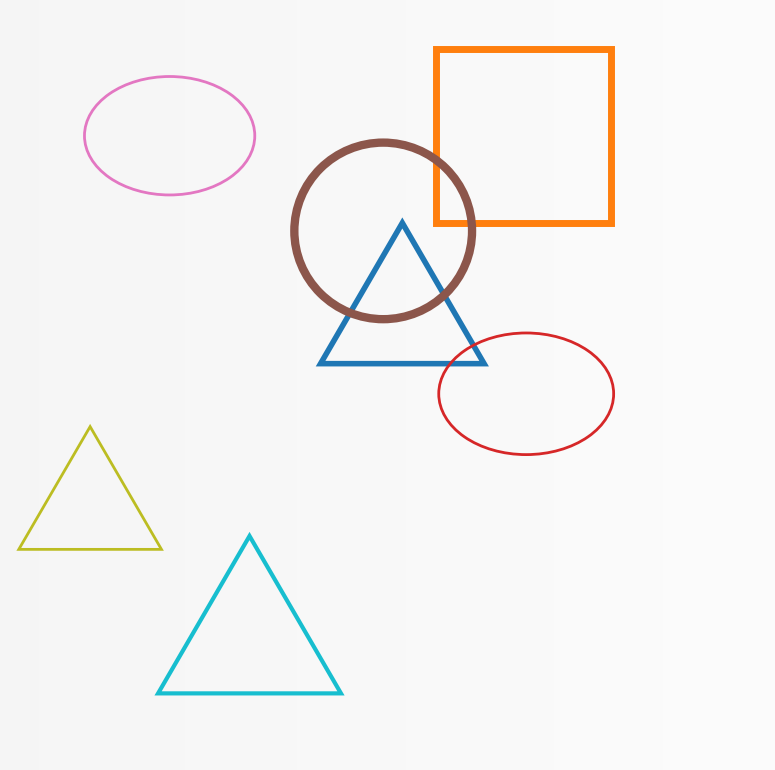[{"shape": "triangle", "thickness": 2, "radius": 0.61, "center": [0.519, 0.589]}, {"shape": "square", "thickness": 2.5, "radius": 0.57, "center": [0.676, 0.823]}, {"shape": "oval", "thickness": 1, "radius": 0.56, "center": [0.679, 0.489]}, {"shape": "circle", "thickness": 3, "radius": 0.57, "center": [0.494, 0.7]}, {"shape": "oval", "thickness": 1, "radius": 0.55, "center": [0.219, 0.824]}, {"shape": "triangle", "thickness": 1, "radius": 0.53, "center": [0.116, 0.34]}, {"shape": "triangle", "thickness": 1.5, "radius": 0.68, "center": [0.322, 0.168]}]